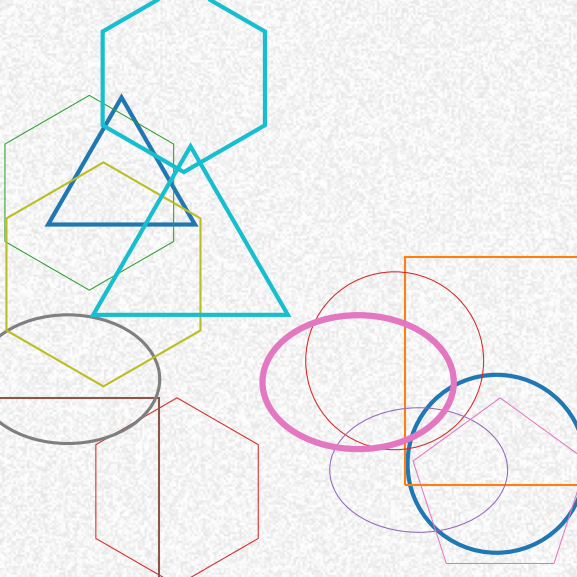[{"shape": "circle", "thickness": 2, "radius": 0.77, "center": [0.86, 0.196]}, {"shape": "triangle", "thickness": 2, "radius": 0.73, "center": [0.21, 0.684]}, {"shape": "square", "thickness": 1, "radius": 0.99, "center": [0.898, 0.357]}, {"shape": "hexagon", "thickness": 0.5, "radius": 0.84, "center": [0.155, 0.665]}, {"shape": "circle", "thickness": 0.5, "radius": 0.77, "center": [0.683, 0.374]}, {"shape": "hexagon", "thickness": 0.5, "radius": 0.81, "center": [0.307, 0.148]}, {"shape": "oval", "thickness": 0.5, "radius": 0.77, "center": [0.725, 0.185]}, {"shape": "square", "thickness": 1, "radius": 0.81, "center": [0.112, 0.148]}, {"shape": "pentagon", "thickness": 0.5, "radius": 0.79, "center": [0.866, 0.152]}, {"shape": "oval", "thickness": 3, "radius": 0.83, "center": [0.62, 0.337]}, {"shape": "oval", "thickness": 1.5, "radius": 0.8, "center": [0.117, 0.343]}, {"shape": "hexagon", "thickness": 1, "radius": 0.97, "center": [0.179, 0.524]}, {"shape": "triangle", "thickness": 2, "radius": 0.97, "center": [0.33, 0.551]}, {"shape": "hexagon", "thickness": 2, "radius": 0.81, "center": [0.318, 0.863]}]